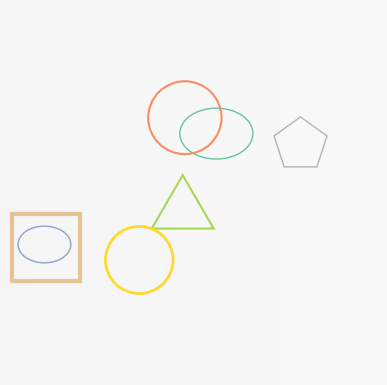[{"shape": "oval", "thickness": 1, "radius": 0.47, "center": [0.558, 0.653]}, {"shape": "circle", "thickness": 1.5, "radius": 0.47, "center": [0.477, 0.694]}, {"shape": "oval", "thickness": 1, "radius": 0.34, "center": [0.115, 0.365]}, {"shape": "triangle", "thickness": 1.5, "radius": 0.46, "center": [0.471, 0.452]}, {"shape": "circle", "thickness": 2, "radius": 0.44, "center": [0.359, 0.325]}, {"shape": "square", "thickness": 3, "radius": 0.44, "center": [0.119, 0.356]}, {"shape": "pentagon", "thickness": 1, "radius": 0.36, "center": [0.776, 0.625]}]